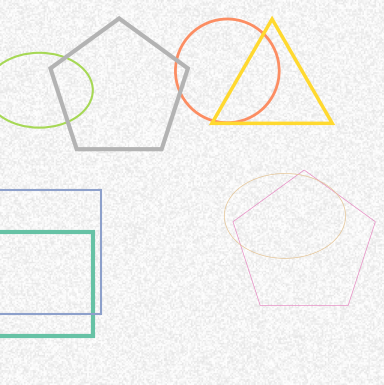[{"shape": "square", "thickness": 3, "radius": 0.68, "center": [0.107, 0.262]}, {"shape": "circle", "thickness": 2, "radius": 0.67, "center": [0.59, 0.816]}, {"shape": "square", "thickness": 1.5, "radius": 0.8, "center": [0.102, 0.346]}, {"shape": "pentagon", "thickness": 0.5, "radius": 0.97, "center": [0.79, 0.364]}, {"shape": "oval", "thickness": 1.5, "radius": 0.69, "center": [0.102, 0.766]}, {"shape": "triangle", "thickness": 2.5, "radius": 0.9, "center": [0.707, 0.77]}, {"shape": "oval", "thickness": 0.5, "radius": 0.79, "center": [0.74, 0.439]}, {"shape": "pentagon", "thickness": 3, "radius": 0.94, "center": [0.309, 0.764]}]